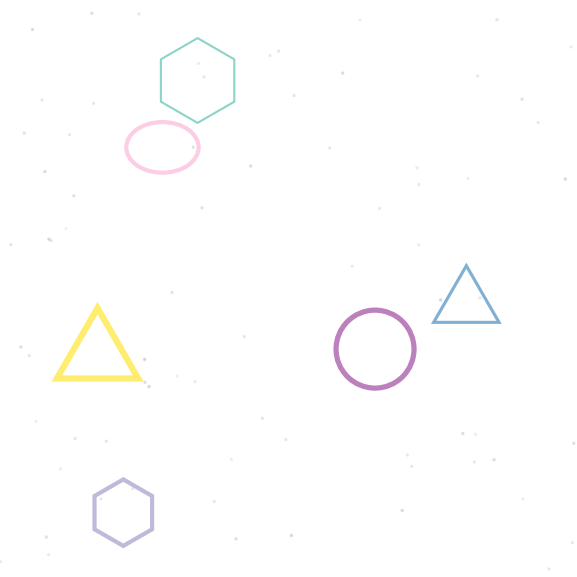[{"shape": "hexagon", "thickness": 1, "radius": 0.37, "center": [0.342, 0.86]}, {"shape": "hexagon", "thickness": 2, "radius": 0.29, "center": [0.214, 0.111]}, {"shape": "triangle", "thickness": 1.5, "radius": 0.33, "center": [0.808, 0.474]}, {"shape": "oval", "thickness": 2, "radius": 0.31, "center": [0.281, 0.744]}, {"shape": "circle", "thickness": 2.5, "radius": 0.34, "center": [0.649, 0.395]}, {"shape": "triangle", "thickness": 3, "radius": 0.41, "center": [0.169, 0.384]}]